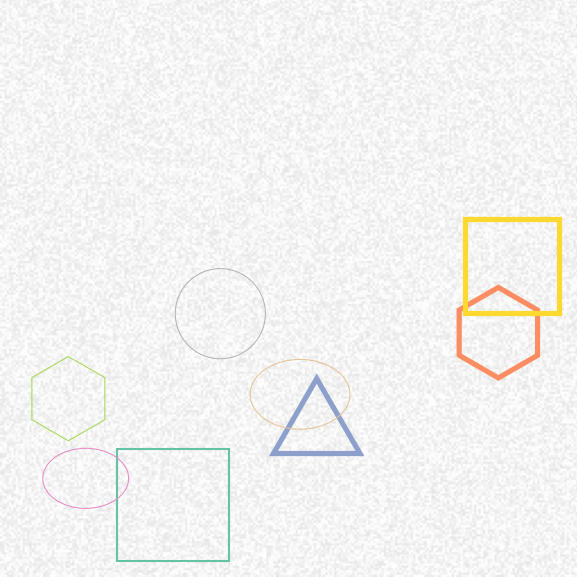[{"shape": "square", "thickness": 1, "radius": 0.48, "center": [0.299, 0.124]}, {"shape": "hexagon", "thickness": 2.5, "radius": 0.39, "center": [0.863, 0.423]}, {"shape": "triangle", "thickness": 2.5, "radius": 0.43, "center": [0.548, 0.257]}, {"shape": "oval", "thickness": 0.5, "radius": 0.37, "center": [0.148, 0.171]}, {"shape": "hexagon", "thickness": 0.5, "radius": 0.36, "center": [0.118, 0.309]}, {"shape": "square", "thickness": 2.5, "radius": 0.41, "center": [0.887, 0.539]}, {"shape": "oval", "thickness": 0.5, "radius": 0.43, "center": [0.52, 0.316]}, {"shape": "circle", "thickness": 0.5, "radius": 0.39, "center": [0.382, 0.456]}]